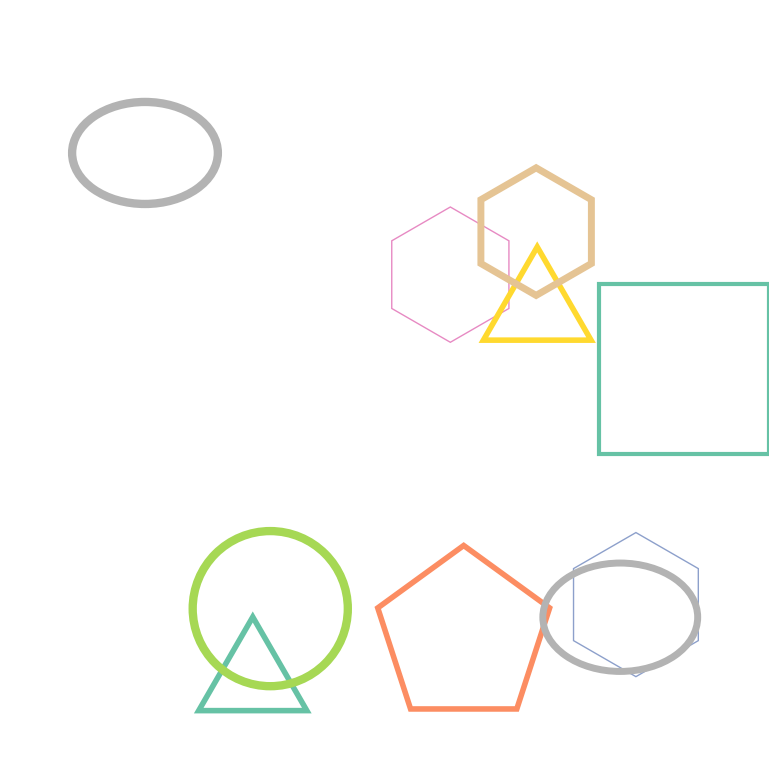[{"shape": "square", "thickness": 1.5, "radius": 0.55, "center": [0.888, 0.521]}, {"shape": "triangle", "thickness": 2, "radius": 0.41, "center": [0.328, 0.118]}, {"shape": "pentagon", "thickness": 2, "radius": 0.59, "center": [0.602, 0.174]}, {"shape": "hexagon", "thickness": 0.5, "radius": 0.47, "center": [0.826, 0.215]}, {"shape": "hexagon", "thickness": 0.5, "radius": 0.44, "center": [0.585, 0.643]}, {"shape": "circle", "thickness": 3, "radius": 0.5, "center": [0.351, 0.21]}, {"shape": "triangle", "thickness": 2, "radius": 0.4, "center": [0.698, 0.599]}, {"shape": "hexagon", "thickness": 2.5, "radius": 0.41, "center": [0.696, 0.699]}, {"shape": "oval", "thickness": 2.5, "radius": 0.5, "center": [0.806, 0.198]}, {"shape": "oval", "thickness": 3, "radius": 0.47, "center": [0.188, 0.801]}]